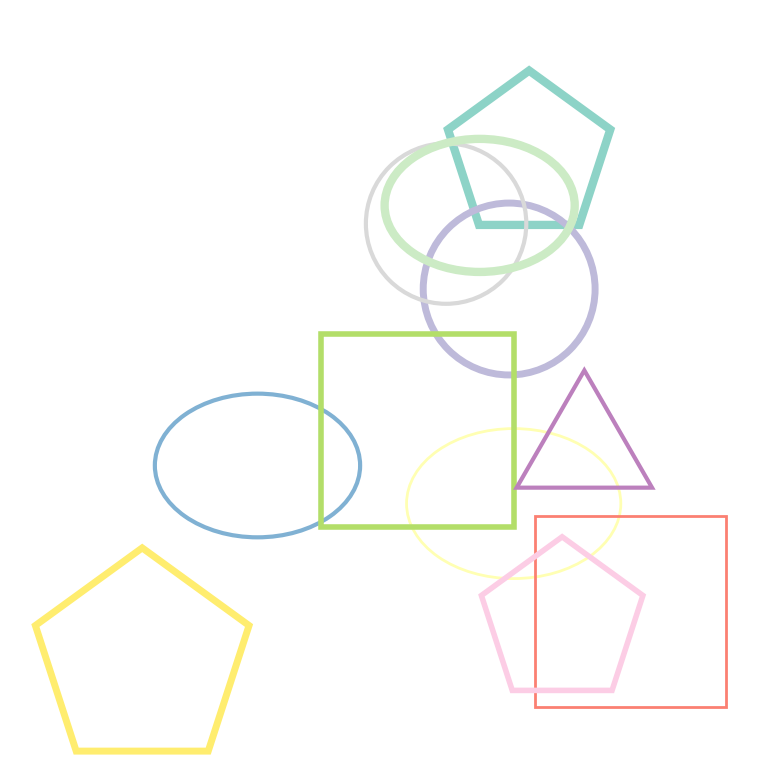[{"shape": "pentagon", "thickness": 3, "radius": 0.55, "center": [0.687, 0.798]}, {"shape": "oval", "thickness": 1, "radius": 0.7, "center": [0.667, 0.346]}, {"shape": "circle", "thickness": 2.5, "radius": 0.56, "center": [0.661, 0.625]}, {"shape": "square", "thickness": 1, "radius": 0.62, "center": [0.819, 0.206]}, {"shape": "oval", "thickness": 1.5, "radius": 0.67, "center": [0.334, 0.395]}, {"shape": "square", "thickness": 2, "radius": 0.63, "center": [0.542, 0.441]}, {"shape": "pentagon", "thickness": 2, "radius": 0.55, "center": [0.73, 0.193]}, {"shape": "circle", "thickness": 1.5, "radius": 0.52, "center": [0.579, 0.71]}, {"shape": "triangle", "thickness": 1.5, "radius": 0.51, "center": [0.759, 0.417]}, {"shape": "oval", "thickness": 3, "radius": 0.62, "center": [0.623, 0.733]}, {"shape": "pentagon", "thickness": 2.5, "radius": 0.73, "center": [0.185, 0.143]}]